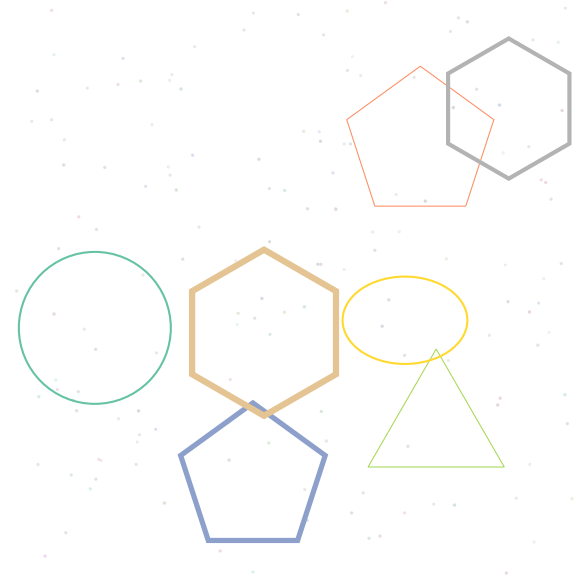[{"shape": "circle", "thickness": 1, "radius": 0.66, "center": [0.164, 0.431]}, {"shape": "pentagon", "thickness": 0.5, "radius": 0.67, "center": [0.728, 0.751]}, {"shape": "pentagon", "thickness": 2.5, "radius": 0.66, "center": [0.438, 0.17]}, {"shape": "triangle", "thickness": 0.5, "radius": 0.68, "center": [0.755, 0.259]}, {"shape": "oval", "thickness": 1, "radius": 0.54, "center": [0.701, 0.445]}, {"shape": "hexagon", "thickness": 3, "radius": 0.72, "center": [0.457, 0.423]}, {"shape": "hexagon", "thickness": 2, "radius": 0.61, "center": [0.881, 0.811]}]